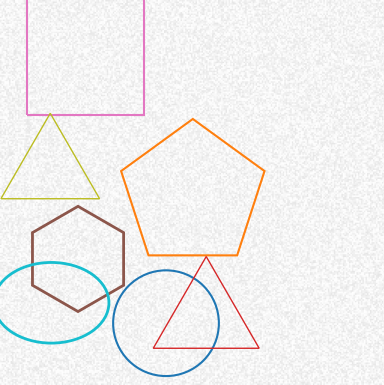[{"shape": "circle", "thickness": 1.5, "radius": 0.69, "center": [0.431, 0.161]}, {"shape": "pentagon", "thickness": 1.5, "radius": 0.98, "center": [0.501, 0.495]}, {"shape": "triangle", "thickness": 1, "radius": 0.79, "center": [0.536, 0.175]}, {"shape": "hexagon", "thickness": 2, "radius": 0.68, "center": [0.203, 0.327]}, {"shape": "square", "thickness": 1.5, "radius": 0.76, "center": [0.222, 0.855]}, {"shape": "triangle", "thickness": 1, "radius": 0.74, "center": [0.131, 0.558]}, {"shape": "oval", "thickness": 2, "radius": 0.75, "center": [0.133, 0.214]}]